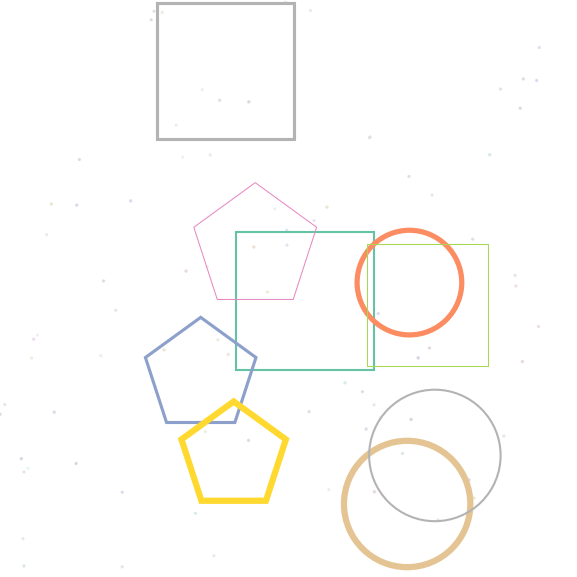[{"shape": "square", "thickness": 1, "radius": 0.6, "center": [0.528, 0.478]}, {"shape": "circle", "thickness": 2.5, "radius": 0.45, "center": [0.709, 0.51]}, {"shape": "pentagon", "thickness": 1.5, "radius": 0.5, "center": [0.348, 0.349]}, {"shape": "pentagon", "thickness": 0.5, "radius": 0.56, "center": [0.442, 0.571]}, {"shape": "square", "thickness": 0.5, "radius": 0.53, "center": [0.74, 0.471]}, {"shape": "pentagon", "thickness": 3, "radius": 0.48, "center": [0.405, 0.209]}, {"shape": "circle", "thickness": 3, "radius": 0.55, "center": [0.705, 0.126]}, {"shape": "square", "thickness": 1.5, "radius": 0.59, "center": [0.391, 0.876]}, {"shape": "circle", "thickness": 1, "radius": 0.57, "center": [0.753, 0.21]}]